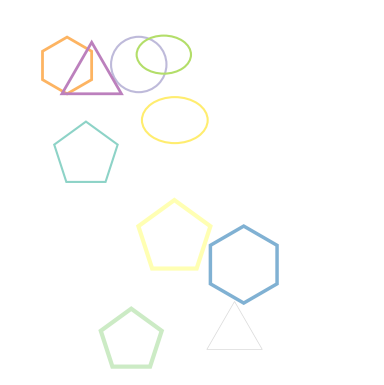[{"shape": "pentagon", "thickness": 1.5, "radius": 0.43, "center": [0.223, 0.598]}, {"shape": "pentagon", "thickness": 3, "radius": 0.49, "center": [0.453, 0.382]}, {"shape": "circle", "thickness": 1.5, "radius": 0.36, "center": [0.36, 0.833]}, {"shape": "hexagon", "thickness": 2.5, "radius": 0.5, "center": [0.633, 0.313]}, {"shape": "hexagon", "thickness": 2, "radius": 0.37, "center": [0.174, 0.83]}, {"shape": "oval", "thickness": 1.5, "radius": 0.35, "center": [0.425, 0.858]}, {"shape": "triangle", "thickness": 0.5, "radius": 0.42, "center": [0.609, 0.134]}, {"shape": "triangle", "thickness": 2, "radius": 0.45, "center": [0.238, 0.801]}, {"shape": "pentagon", "thickness": 3, "radius": 0.42, "center": [0.341, 0.115]}, {"shape": "oval", "thickness": 1.5, "radius": 0.43, "center": [0.454, 0.688]}]